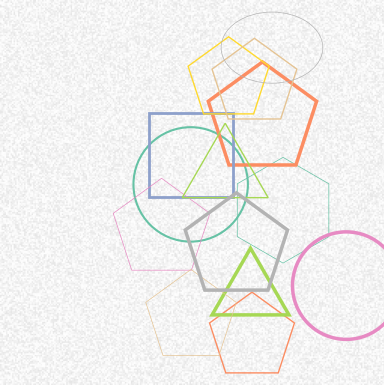[{"shape": "hexagon", "thickness": 0.5, "radius": 0.69, "center": [0.735, 0.454]}, {"shape": "circle", "thickness": 1.5, "radius": 0.74, "center": [0.495, 0.521]}, {"shape": "pentagon", "thickness": 1, "radius": 0.58, "center": [0.655, 0.125]}, {"shape": "pentagon", "thickness": 2.5, "radius": 0.74, "center": [0.682, 0.691]}, {"shape": "square", "thickness": 2, "radius": 0.54, "center": [0.497, 0.597]}, {"shape": "circle", "thickness": 2.5, "radius": 0.7, "center": [0.899, 0.258]}, {"shape": "pentagon", "thickness": 0.5, "radius": 0.66, "center": [0.42, 0.405]}, {"shape": "triangle", "thickness": 1, "radius": 0.64, "center": [0.585, 0.551]}, {"shape": "triangle", "thickness": 2.5, "radius": 0.58, "center": [0.651, 0.24]}, {"shape": "pentagon", "thickness": 1, "radius": 0.55, "center": [0.594, 0.794]}, {"shape": "pentagon", "thickness": 0.5, "radius": 0.62, "center": [0.496, 0.176]}, {"shape": "pentagon", "thickness": 1, "radius": 0.58, "center": [0.661, 0.785]}, {"shape": "oval", "thickness": 0.5, "radius": 0.66, "center": [0.706, 0.876]}, {"shape": "pentagon", "thickness": 2.5, "radius": 0.7, "center": [0.614, 0.359]}]